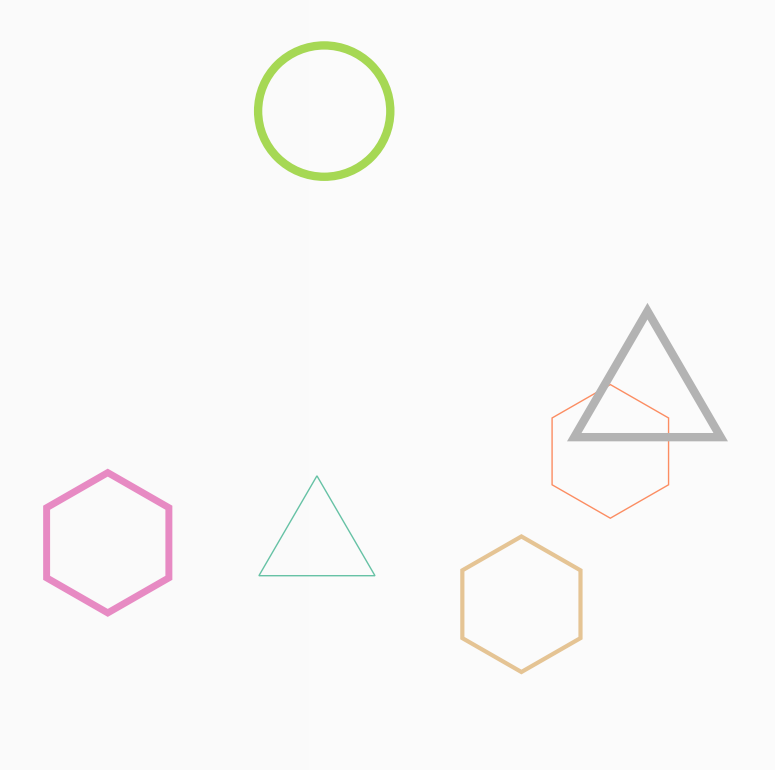[{"shape": "triangle", "thickness": 0.5, "radius": 0.43, "center": [0.409, 0.296]}, {"shape": "hexagon", "thickness": 0.5, "radius": 0.43, "center": [0.788, 0.414]}, {"shape": "hexagon", "thickness": 2.5, "radius": 0.46, "center": [0.139, 0.295]}, {"shape": "circle", "thickness": 3, "radius": 0.43, "center": [0.418, 0.856]}, {"shape": "hexagon", "thickness": 1.5, "radius": 0.44, "center": [0.673, 0.215]}, {"shape": "triangle", "thickness": 3, "radius": 0.55, "center": [0.835, 0.487]}]